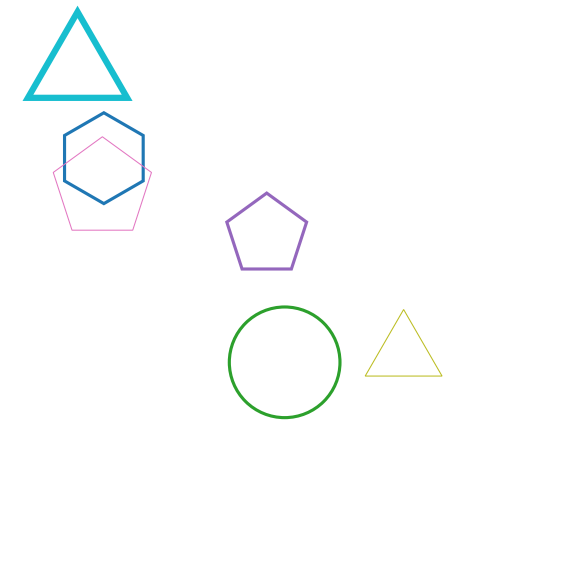[{"shape": "hexagon", "thickness": 1.5, "radius": 0.39, "center": [0.18, 0.725]}, {"shape": "circle", "thickness": 1.5, "radius": 0.48, "center": [0.493, 0.372]}, {"shape": "pentagon", "thickness": 1.5, "radius": 0.36, "center": [0.462, 0.592]}, {"shape": "pentagon", "thickness": 0.5, "radius": 0.45, "center": [0.177, 0.673]}, {"shape": "triangle", "thickness": 0.5, "radius": 0.38, "center": [0.699, 0.386]}, {"shape": "triangle", "thickness": 3, "radius": 0.5, "center": [0.134, 0.879]}]